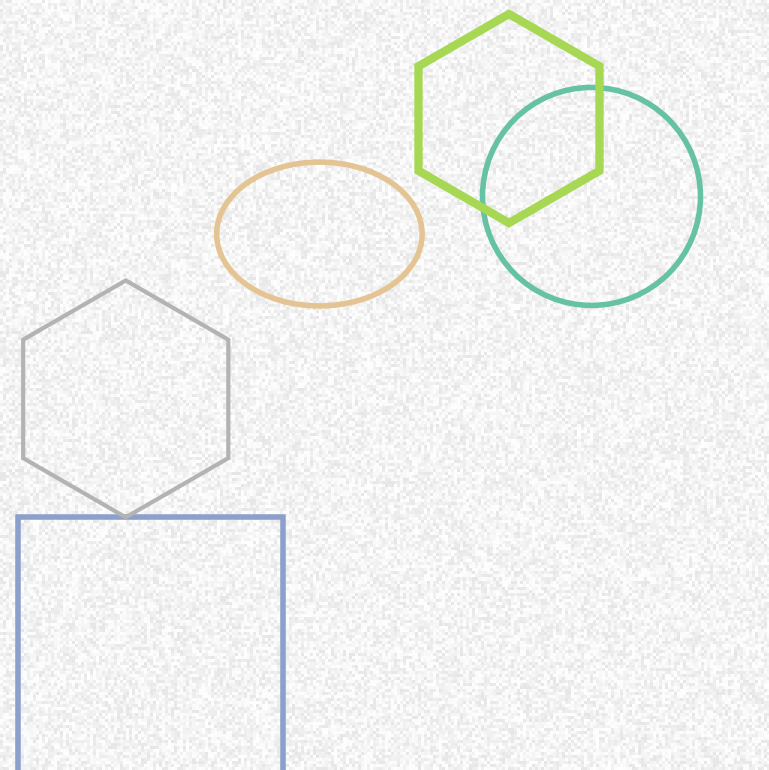[{"shape": "circle", "thickness": 2, "radius": 0.71, "center": [0.768, 0.745]}, {"shape": "square", "thickness": 2, "radius": 0.86, "center": [0.195, 0.157]}, {"shape": "hexagon", "thickness": 3, "radius": 0.68, "center": [0.661, 0.846]}, {"shape": "oval", "thickness": 2, "radius": 0.67, "center": [0.415, 0.696]}, {"shape": "hexagon", "thickness": 1.5, "radius": 0.77, "center": [0.163, 0.482]}]